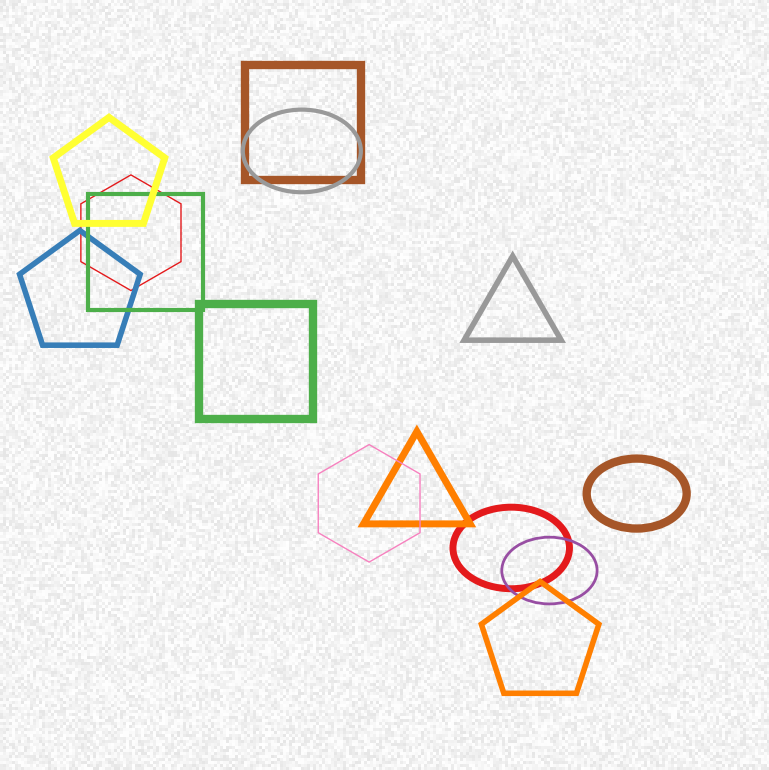[{"shape": "oval", "thickness": 2.5, "radius": 0.38, "center": [0.664, 0.288]}, {"shape": "hexagon", "thickness": 0.5, "radius": 0.38, "center": [0.17, 0.698]}, {"shape": "pentagon", "thickness": 2, "radius": 0.41, "center": [0.104, 0.618]}, {"shape": "square", "thickness": 1.5, "radius": 0.38, "center": [0.189, 0.673]}, {"shape": "square", "thickness": 3, "radius": 0.37, "center": [0.332, 0.531]}, {"shape": "oval", "thickness": 1, "radius": 0.31, "center": [0.714, 0.259]}, {"shape": "triangle", "thickness": 2.5, "radius": 0.4, "center": [0.541, 0.36]}, {"shape": "pentagon", "thickness": 2, "radius": 0.4, "center": [0.701, 0.165]}, {"shape": "pentagon", "thickness": 2.5, "radius": 0.38, "center": [0.142, 0.771]}, {"shape": "oval", "thickness": 3, "radius": 0.32, "center": [0.827, 0.359]}, {"shape": "square", "thickness": 3, "radius": 0.37, "center": [0.394, 0.841]}, {"shape": "hexagon", "thickness": 0.5, "radius": 0.38, "center": [0.479, 0.346]}, {"shape": "triangle", "thickness": 2, "radius": 0.36, "center": [0.666, 0.595]}, {"shape": "oval", "thickness": 1.5, "radius": 0.38, "center": [0.392, 0.804]}]